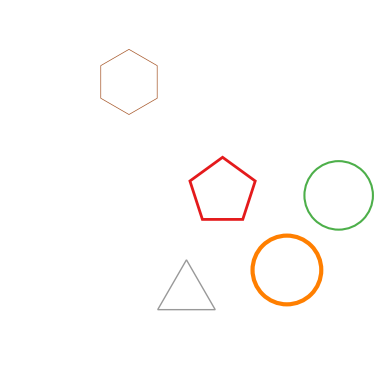[{"shape": "pentagon", "thickness": 2, "radius": 0.45, "center": [0.578, 0.502]}, {"shape": "circle", "thickness": 1.5, "radius": 0.44, "center": [0.88, 0.492]}, {"shape": "circle", "thickness": 3, "radius": 0.45, "center": [0.745, 0.299]}, {"shape": "hexagon", "thickness": 0.5, "radius": 0.42, "center": [0.335, 0.787]}, {"shape": "triangle", "thickness": 1, "radius": 0.43, "center": [0.484, 0.239]}]